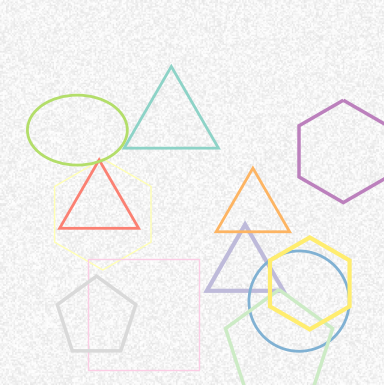[{"shape": "triangle", "thickness": 2, "radius": 0.71, "center": [0.445, 0.686]}, {"shape": "hexagon", "thickness": 1, "radius": 0.72, "center": [0.267, 0.443]}, {"shape": "triangle", "thickness": 3, "radius": 0.57, "center": [0.637, 0.302]}, {"shape": "triangle", "thickness": 2, "radius": 0.59, "center": [0.258, 0.466]}, {"shape": "circle", "thickness": 2, "radius": 0.65, "center": [0.777, 0.218]}, {"shape": "triangle", "thickness": 2, "radius": 0.55, "center": [0.657, 0.453]}, {"shape": "oval", "thickness": 2, "radius": 0.65, "center": [0.201, 0.662]}, {"shape": "square", "thickness": 1, "radius": 0.72, "center": [0.372, 0.183]}, {"shape": "pentagon", "thickness": 2.5, "radius": 0.54, "center": [0.251, 0.176]}, {"shape": "hexagon", "thickness": 2.5, "radius": 0.66, "center": [0.892, 0.607]}, {"shape": "pentagon", "thickness": 2.5, "radius": 0.73, "center": [0.725, 0.101]}, {"shape": "hexagon", "thickness": 3, "radius": 0.6, "center": [0.805, 0.264]}]